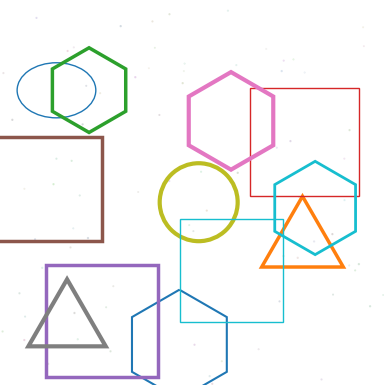[{"shape": "hexagon", "thickness": 1.5, "radius": 0.71, "center": [0.466, 0.105]}, {"shape": "oval", "thickness": 1, "radius": 0.51, "center": [0.147, 0.765]}, {"shape": "triangle", "thickness": 2.5, "radius": 0.61, "center": [0.786, 0.368]}, {"shape": "hexagon", "thickness": 2.5, "radius": 0.55, "center": [0.231, 0.766]}, {"shape": "square", "thickness": 1, "radius": 0.7, "center": [0.791, 0.631]}, {"shape": "square", "thickness": 2.5, "radius": 0.73, "center": [0.264, 0.165]}, {"shape": "square", "thickness": 2.5, "radius": 0.68, "center": [0.129, 0.508]}, {"shape": "hexagon", "thickness": 3, "radius": 0.63, "center": [0.6, 0.686]}, {"shape": "triangle", "thickness": 3, "radius": 0.58, "center": [0.174, 0.158]}, {"shape": "circle", "thickness": 3, "radius": 0.51, "center": [0.516, 0.475]}, {"shape": "square", "thickness": 1, "radius": 0.67, "center": [0.601, 0.297]}, {"shape": "hexagon", "thickness": 2, "radius": 0.61, "center": [0.819, 0.46]}]